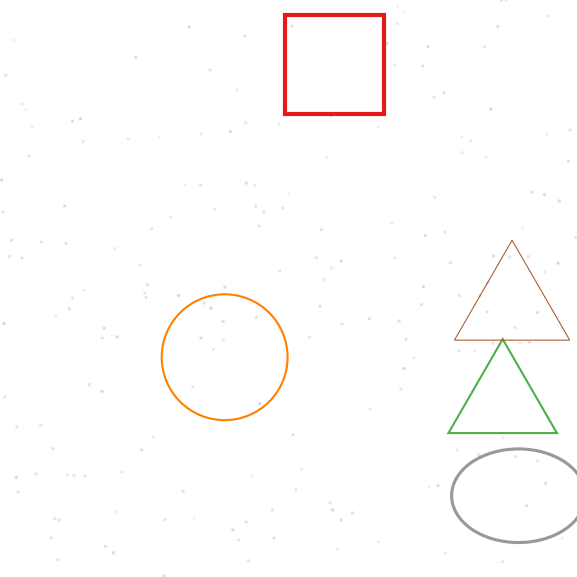[{"shape": "square", "thickness": 2, "radius": 0.43, "center": [0.58, 0.887]}, {"shape": "triangle", "thickness": 1, "radius": 0.54, "center": [0.87, 0.303]}, {"shape": "circle", "thickness": 1, "radius": 0.54, "center": [0.389, 0.381]}, {"shape": "triangle", "thickness": 0.5, "radius": 0.58, "center": [0.887, 0.468]}, {"shape": "oval", "thickness": 1.5, "radius": 0.58, "center": [0.898, 0.141]}]